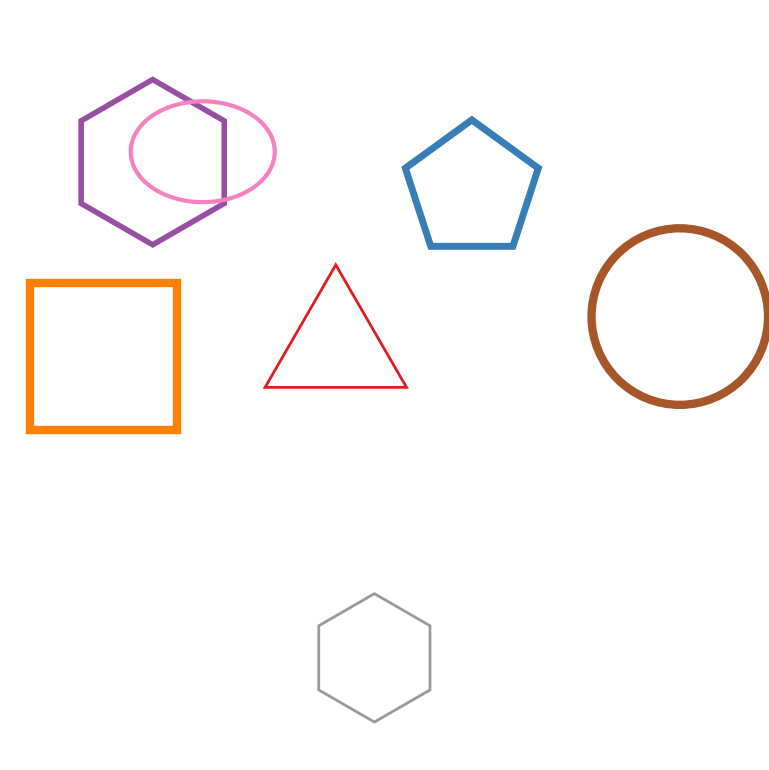[{"shape": "triangle", "thickness": 1, "radius": 0.53, "center": [0.436, 0.55]}, {"shape": "pentagon", "thickness": 2.5, "radius": 0.45, "center": [0.613, 0.754]}, {"shape": "hexagon", "thickness": 2, "radius": 0.54, "center": [0.198, 0.789]}, {"shape": "square", "thickness": 3, "radius": 0.48, "center": [0.134, 0.537]}, {"shape": "circle", "thickness": 3, "radius": 0.57, "center": [0.883, 0.589]}, {"shape": "oval", "thickness": 1.5, "radius": 0.47, "center": [0.263, 0.803]}, {"shape": "hexagon", "thickness": 1, "radius": 0.42, "center": [0.486, 0.146]}]